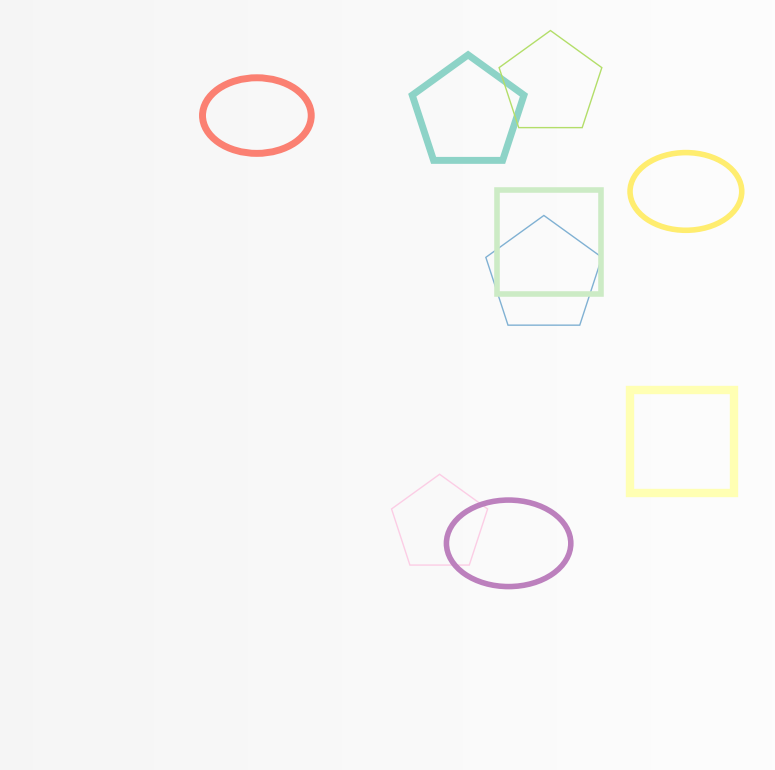[{"shape": "pentagon", "thickness": 2.5, "radius": 0.38, "center": [0.604, 0.853]}, {"shape": "square", "thickness": 3, "radius": 0.33, "center": [0.88, 0.426]}, {"shape": "oval", "thickness": 2.5, "radius": 0.35, "center": [0.331, 0.85]}, {"shape": "pentagon", "thickness": 0.5, "radius": 0.39, "center": [0.702, 0.641]}, {"shape": "pentagon", "thickness": 0.5, "radius": 0.35, "center": [0.71, 0.891]}, {"shape": "pentagon", "thickness": 0.5, "radius": 0.33, "center": [0.567, 0.319]}, {"shape": "oval", "thickness": 2, "radius": 0.4, "center": [0.656, 0.294]}, {"shape": "square", "thickness": 2, "radius": 0.34, "center": [0.708, 0.685]}, {"shape": "oval", "thickness": 2, "radius": 0.36, "center": [0.885, 0.751]}]